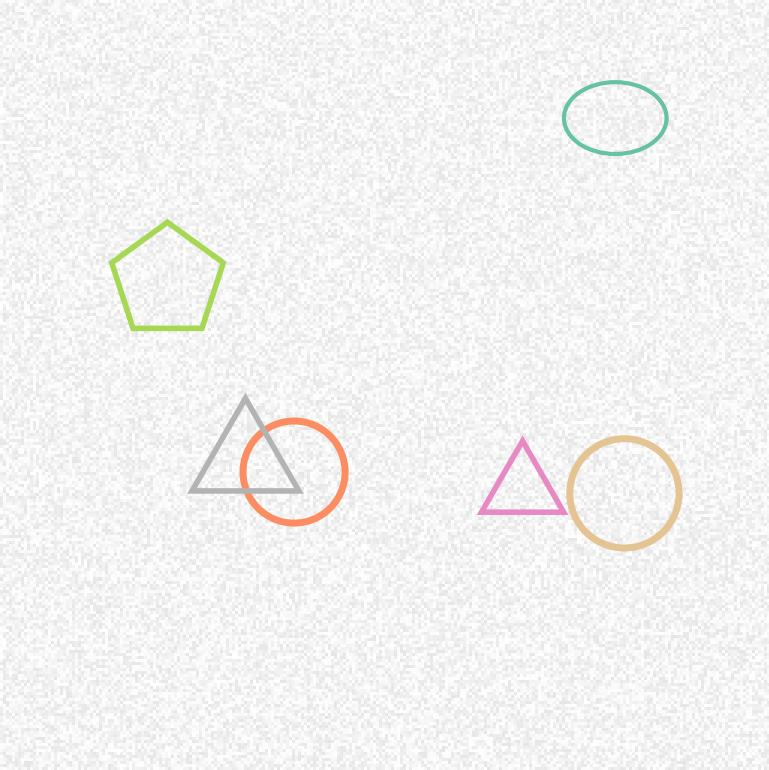[{"shape": "oval", "thickness": 1.5, "radius": 0.33, "center": [0.799, 0.847]}, {"shape": "circle", "thickness": 2.5, "radius": 0.33, "center": [0.382, 0.387]}, {"shape": "triangle", "thickness": 2, "radius": 0.31, "center": [0.679, 0.366]}, {"shape": "pentagon", "thickness": 2, "radius": 0.38, "center": [0.218, 0.635]}, {"shape": "circle", "thickness": 2.5, "radius": 0.35, "center": [0.811, 0.359]}, {"shape": "triangle", "thickness": 2, "radius": 0.4, "center": [0.319, 0.402]}]